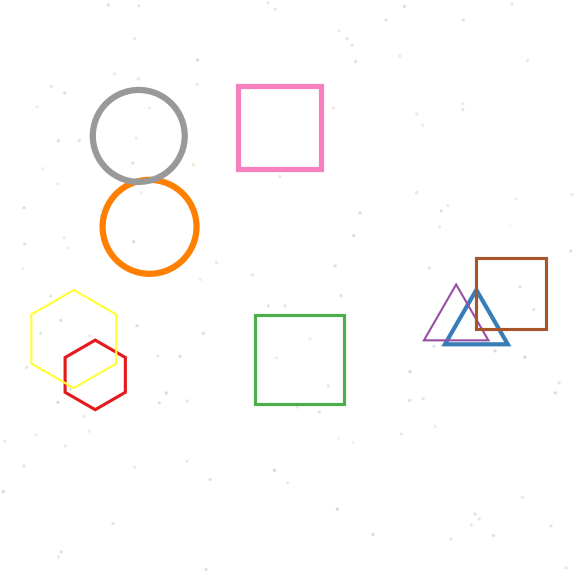[{"shape": "hexagon", "thickness": 1.5, "radius": 0.3, "center": [0.165, 0.35]}, {"shape": "triangle", "thickness": 2, "radius": 0.31, "center": [0.825, 0.434]}, {"shape": "square", "thickness": 1.5, "radius": 0.38, "center": [0.519, 0.377]}, {"shape": "triangle", "thickness": 1, "radius": 0.32, "center": [0.79, 0.442]}, {"shape": "circle", "thickness": 3, "radius": 0.41, "center": [0.259, 0.606]}, {"shape": "hexagon", "thickness": 1, "radius": 0.42, "center": [0.128, 0.412]}, {"shape": "square", "thickness": 1.5, "radius": 0.31, "center": [0.885, 0.491]}, {"shape": "square", "thickness": 2.5, "radius": 0.36, "center": [0.484, 0.779]}, {"shape": "circle", "thickness": 3, "radius": 0.4, "center": [0.24, 0.764]}]